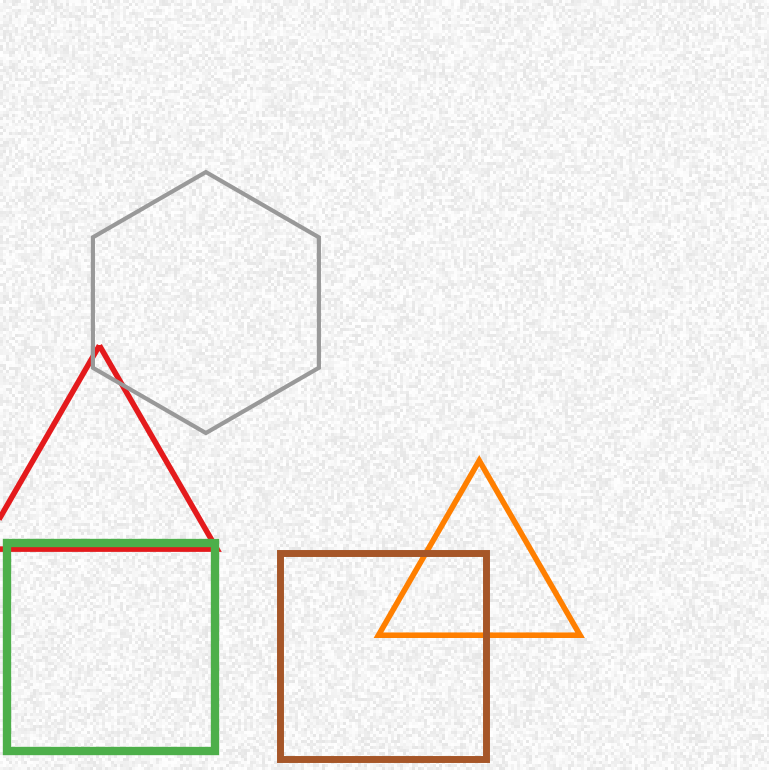[{"shape": "triangle", "thickness": 2, "radius": 0.88, "center": [0.129, 0.375]}, {"shape": "square", "thickness": 3, "radius": 0.68, "center": [0.145, 0.159]}, {"shape": "triangle", "thickness": 2, "radius": 0.76, "center": [0.622, 0.251]}, {"shape": "square", "thickness": 2.5, "radius": 0.67, "center": [0.497, 0.148]}, {"shape": "hexagon", "thickness": 1.5, "radius": 0.85, "center": [0.267, 0.607]}]